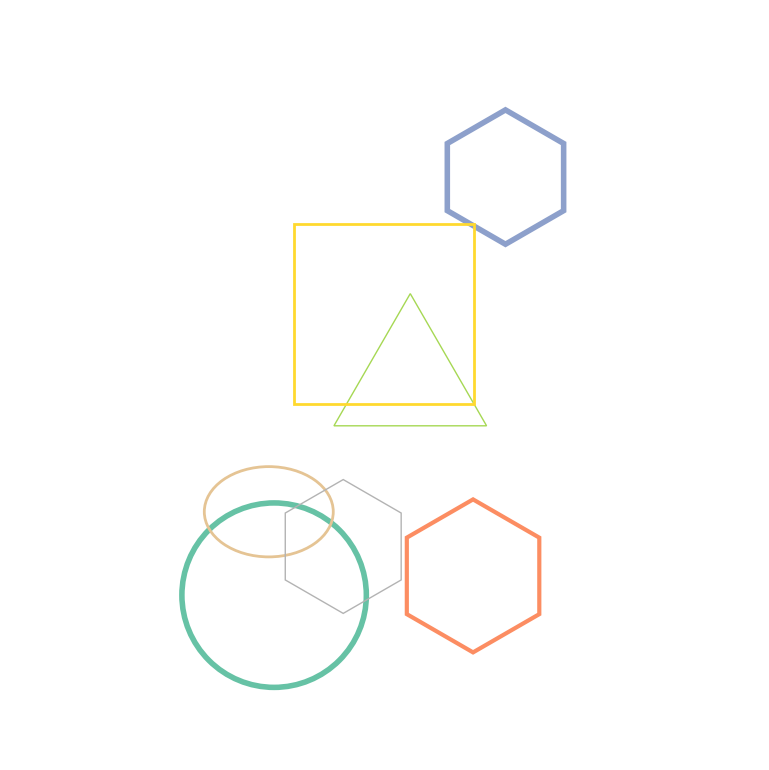[{"shape": "circle", "thickness": 2, "radius": 0.6, "center": [0.356, 0.227]}, {"shape": "hexagon", "thickness": 1.5, "radius": 0.5, "center": [0.614, 0.252]}, {"shape": "hexagon", "thickness": 2, "radius": 0.44, "center": [0.656, 0.77]}, {"shape": "triangle", "thickness": 0.5, "radius": 0.57, "center": [0.533, 0.504]}, {"shape": "square", "thickness": 1, "radius": 0.59, "center": [0.499, 0.592]}, {"shape": "oval", "thickness": 1, "radius": 0.42, "center": [0.349, 0.335]}, {"shape": "hexagon", "thickness": 0.5, "radius": 0.43, "center": [0.446, 0.29]}]